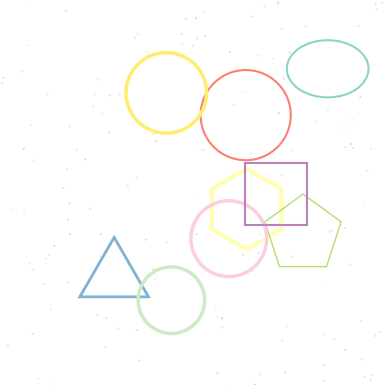[{"shape": "oval", "thickness": 1.5, "radius": 0.53, "center": [0.851, 0.821]}, {"shape": "hexagon", "thickness": 3, "radius": 0.52, "center": [0.641, 0.457]}, {"shape": "circle", "thickness": 1.5, "radius": 0.59, "center": [0.638, 0.701]}, {"shape": "triangle", "thickness": 2, "radius": 0.51, "center": [0.297, 0.28]}, {"shape": "pentagon", "thickness": 1, "radius": 0.52, "center": [0.787, 0.392]}, {"shape": "circle", "thickness": 2.5, "radius": 0.49, "center": [0.594, 0.38]}, {"shape": "square", "thickness": 1.5, "radius": 0.4, "center": [0.716, 0.497]}, {"shape": "circle", "thickness": 2.5, "radius": 0.43, "center": [0.445, 0.22]}, {"shape": "circle", "thickness": 2.5, "radius": 0.52, "center": [0.432, 0.759]}]